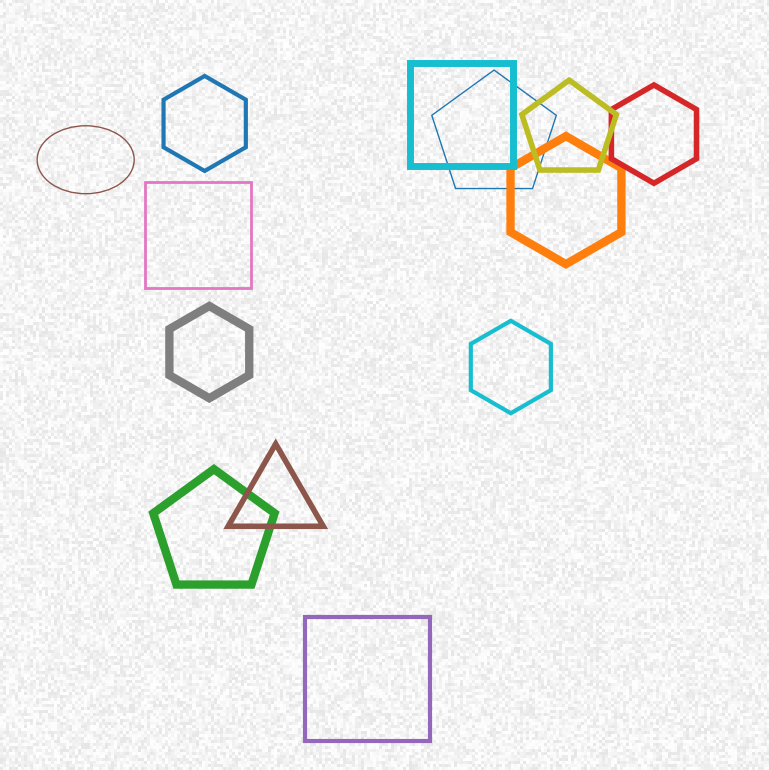[{"shape": "pentagon", "thickness": 0.5, "radius": 0.43, "center": [0.642, 0.824]}, {"shape": "hexagon", "thickness": 1.5, "radius": 0.31, "center": [0.266, 0.84]}, {"shape": "hexagon", "thickness": 3, "radius": 0.42, "center": [0.735, 0.74]}, {"shape": "pentagon", "thickness": 3, "radius": 0.41, "center": [0.278, 0.308]}, {"shape": "hexagon", "thickness": 2, "radius": 0.32, "center": [0.849, 0.826]}, {"shape": "square", "thickness": 1.5, "radius": 0.41, "center": [0.477, 0.118]}, {"shape": "oval", "thickness": 0.5, "radius": 0.32, "center": [0.111, 0.793]}, {"shape": "triangle", "thickness": 2, "radius": 0.36, "center": [0.358, 0.352]}, {"shape": "square", "thickness": 1, "radius": 0.34, "center": [0.257, 0.695]}, {"shape": "hexagon", "thickness": 3, "radius": 0.3, "center": [0.272, 0.543]}, {"shape": "pentagon", "thickness": 2, "radius": 0.32, "center": [0.739, 0.831]}, {"shape": "hexagon", "thickness": 1.5, "radius": 0.3, "center": [0.663, 0.523]}, {"shape": "square", "thickness": 2.5, "radius": 0.33, "center": [0.599, 0.852]}]